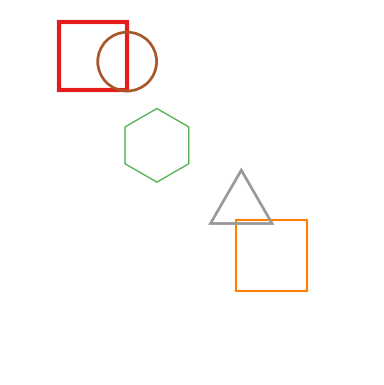[{"shape": "square", "thickness": 3, "radius": 0.44, "center": [0.241, 0.855]}, {"shape": "hexagon", "thickness": 1, "radius": 0.48, "center": [0.407, 0.622]}, {"shape": "square", "thickness": 1.5, "radius": 0.46, "center": [0.705, 0.337]}, {"shape": "circle", "thickness": 2, "radius": 0.38, "center": [0.33, 0.84]}, {"shape": "triangle", "thickness": 2, "radius": 0.46, "center": [0.627, 0.466]}]